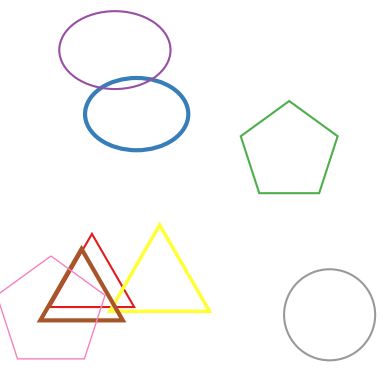[{"shape": "triangle", "thickness": 1.5, "radius": 0.63, "center": [0.239, 0.266]}, {"shape": "oval", "thickness": 3, "radius": 0.67, "center": [0.355, 0.704]}, {"shape": "pentagon", "thickness": 1.5, "radius": 0.66, "center": [0.751, 0.605]}, {"shape": "oval", "thickness": 1.5, "radius": 0.72, "center": [0.298, 0.87]}, {"shape": "triangle", "thickness": 2.5, "radius": 0.75, "center": [0.415, 0.266]}, {"shape": "triangle", "thickness": 3, "radius": 0.62, "center": [0.212, 0.23]}, {"shape": "pentagon", "thickness": 1, "radius": 0.74, "center": [0.132, 0.187]}, {"shape": "circle", "thickness": 1.5, "radius": 0.59, "center": [0.856, 0.182]}]